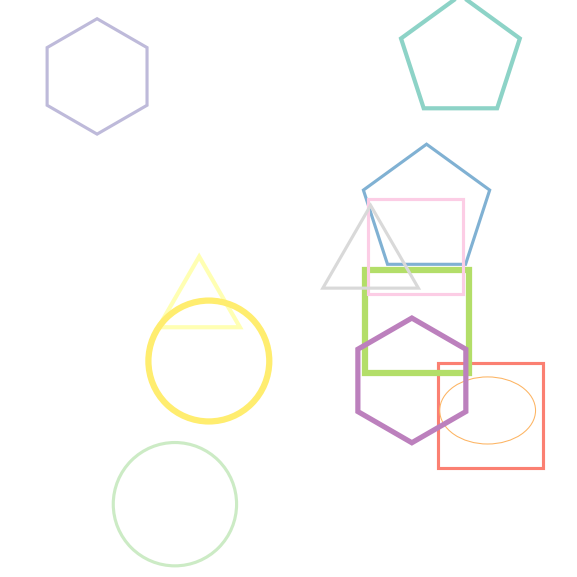[{"shape": "pentagon", "thickness": 2, "radius": 0.54, "center": [0.797, 0.899]}, {"shape": "triangle", "thickness": 2, "radius": 0.41, "center": [0.345, 0.473]}, {"shape": "hexagon", "thickness": 1.5, "radius": 0.5, "center": [0.168, 0.867]}, {"shape": "square", "thickness": 1.5, "radius": 0.46, "center": [0.85, 0.28]}, {"shape": "pentagon", "thickness": 1.5, "radius": 0.57, "center": [0.739, 0.634]}, {"shape": "oval", "thickness": 0.5, "radius": 0.41, "center": [0.844, 0.288]}, {"shape": "square", "thickness": 3, "radius": 0.45, "center": [0.722, 0.443]}, {"shape": "square", "thickness": 1.5, "radius": 0.41, "center": [0.72, 0.572]}, {"shape": "triangle", "thickness": 1.5, "radius": 0.48, "center": [0.642, 0.548]}, {"shape": "hexagon", "thickness": 2.5, "radius": 0.54, "center": [0.713, 0.34]}, {"shape": "circle", "thickness": 1.5, "radius": 0.53, "center": [0.303, 0.126]}, {"shape": "circle", "thickness": 3, "radius": 0.52, "center": [0.362, 0.374]}]